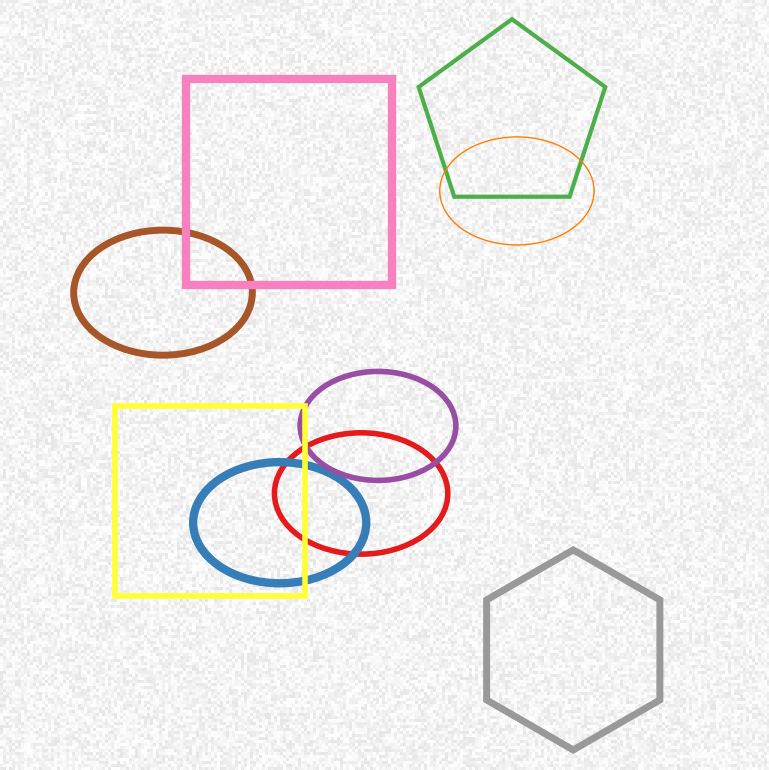[{"shape": "oval", "thickness": 2, "radius": 0.56, "center": [0.469, 0.359]}, {"shape": "oval", "thickness": 3, "radius": 0.56, "center": [0.363, 0.321]}, {"shape": "pentagon", "thickness": 1.5, "radius": 0.64, "center": [0.665, 0.848]}, {"shape": "oval", "thickness": 2, "radius": 0.51, "center": [0.491, 0.447]}, {"shape": "oval", "thickness": 0.5, "radius": 0.5, "center": [0.671, 0.752]}, {"shape": "square", "thickness": 2, "radius": 0.62, "center": [0.272, 0.349]}, {"shape": "oval", "thickness": 2.5, "radius": 0.58, "center": [0.212, 0.62]}, {"shape": "square", "thickness": 3, "radius": 0.67, "center": [0.375, 0.764]}, {"shape": "hexagon", "thickness": 2.5, "radius": 0.65, "center": [0.744, 0.156]}]